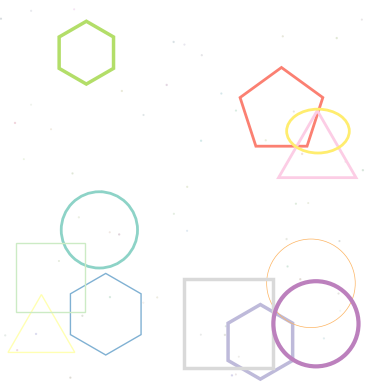[{"shape": "circle", "thickness": 2, "radius": 0.5, "center": [0.258, 0.403]}, {"shape": "triangle", "thickness": 1, "radius": 0.5, "center": [0.108, 0.135]}, {"shape": "hexagon", "thickness": 2.5, "radius": 0.48, "center": [0.676, 0.112]}, {"shape": "pentagon", "thickness": 2, "radius": 0.57, "center": [0.731, 0.712]}, {"shape": "hexagon", "thickness": 1, "radius": 0.53, "center": [0.275, 0.184]}, {"shape": "circle", "thickness": 0.5, "radius": 0.58, "center": [0.808, 0.264]}, {"shape": "hexagon", "thickness": 2.5, "radius": 0.41, "center": [0.224, 0.863]}, {"shape": "triangle", "thickness": 2, "radius": 0.58, "center": [0.824, 0.597]}, {"shape": "square", "thickness": 2.5, "radius": 0.58, "center": [0.593, 0.16]}, {"shape": "circle", "thickness": 3, "radius": 0.55, "center": [0.821, 0.159]}, {"shape": "square", "thickness": 1, "radius": 0.45, "center": [0.131, 0.279]}, {"shape": "oval", "thickness": 2, "radius": 0.41, "center": [0.826, 0.66]}]